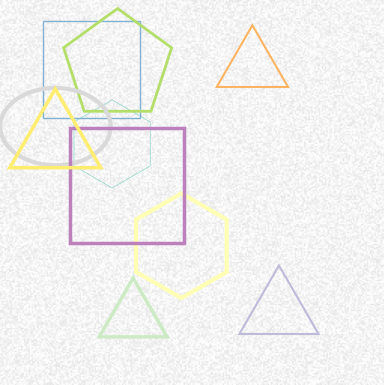[{"shape": "hexagon", "thickness": 0.5, "radius": 0.57, "center": [0.291, 0.626]}, {"shape": "hexagon", "thickness": 3, "radius": 0.68, "center": [0.471, 0.362]}, {"shape": "triangle", "thickness": 1.5, "radius": 0.59, "center": [0.725, 0.192]}, {"shape": "square", "thickness": 1, "radius": 0.63, "center": [0.237, 0.819]}, {"shape": "triangle", "thickness": 1.5, "radius": 0.53, "center": [0.656, 0.828]}, {"shape": "pentagon", "thickness": 2, "radius": 0.74, "center": [0.305, 0.83]}, {"shape": "oval", "thickness": 3, "radius": 0.72, "center": [0.144, 0.671]}, {"shape": "square", "thickness": 2.5, "radius": 0.74, "center": [0.33, 0.518]}, {"shape": "triangle", "thickness": 2.5, "radius": 0.51, "center": [0.346, 0.176]}, {"shape": "triangle", "thickness": 2.5, "radius": 0.68, "center": [0.144, 0.633]}]